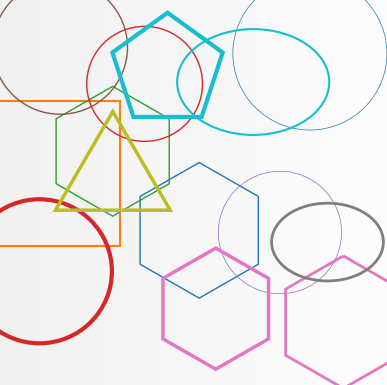[{"shape": "hexagon", "thickness": 1, "radius": 0.88, "center": [0.514, 0.402]}, {"shape": "circle", "thickness": 0.5, "radius": 0.99, "center": [0.8, 0.861]}, {"shape": "square", "thickness": 1.5, "radius": 0.94, "center": [0.122, 0.549]}, {"shape": "hexagon", "thickness": 1, "radius": 0.84, "center": [0.291, 0.607]}, {"shape": "circle", "thickness": 3, "radius": 0.94, "center": [0.102, 0.295]}, {"shape": "circle", "thickness": 1, "radius": 0.75, "center": [0.373, 0.782]}, {"shape": "circle", "thickness": 0.5, "radius": 0.79, "center": [0.722, 0.396]}, {"shape": "circle", "thickness": 1, "radius": 0.87, "center": [0.155, 0.877]}, {"shape": "hexagon", "thickness": 2.5, "radius": 0.79, "center": [0.557, 0.198]}, {"shape": "hexagon", "thickness": 2, "radius": 0.86, "center": [0.886, 0.163]}, {"shape": "oval", "thickness": 2, "radius": 0.72, "center": [0.845, 0.371]}, {"shape": "triangle", "thickness": 2.5, "radius": 0.85, "center": [0.291, 0.539]}, {"shape": "pentagon", "thickness": 3, "radius": 0.75, "center": [0.432, 0.817]}, {"shape": "oval", "thickness": 1.5, "radius": 0.98, "center": [0.653, 0.787]}]